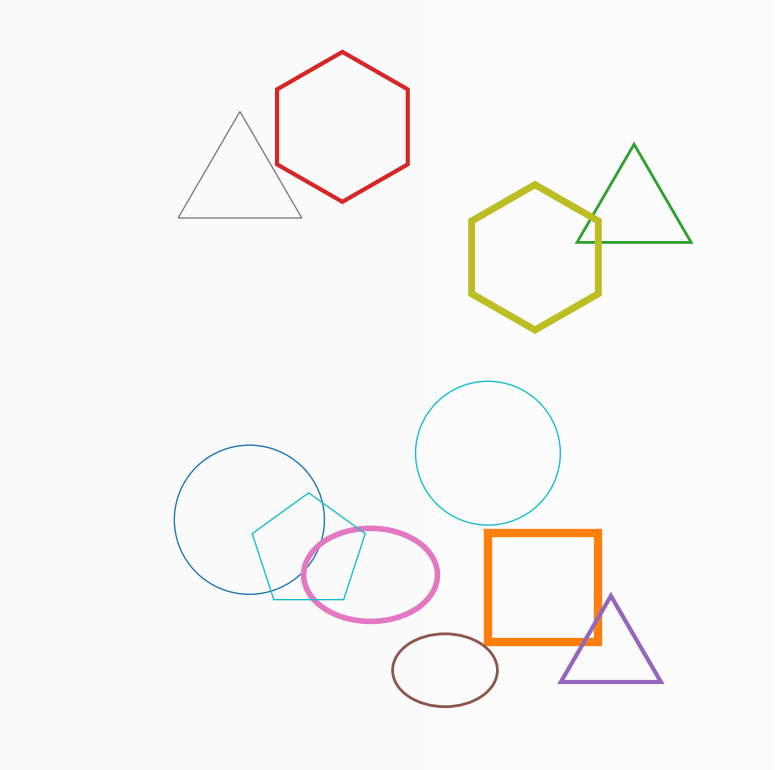[{"shape": "circle", "thickness": 0.5, "radius": 0.48, "center": [0.322, 0.325]}, {"shape": "square", "thickness": 3, "radius": 0.35, "center": [0.701, 0.237]}, {"shape": "triangle", "thickness": 1, "radius": 0.42, "center": [0.818, 0.728]}, {"shape": "hexagon", "thickness": 1.5, "radius": 0.49, "center": [0.442, 0.835]}, {"shape": "triangle", "thickness": 1.5, "radius": 0.37, "center": [0.788, 0.152]}, {"shape": "oval", "thickness": 1, "radius": 0.34, "center": [0.574, 0.13]}, {"shape": "oval", "thickness": 2, "radius": 0.43, "center": [0.478, 0.253]}, {"shape": "triangle", "thickness": 0.5, "radius": 0.46, "center": [0.31, 0.763]}, {"shape": "hexagon", "thickness": 2.5, "radius": 0.47, "center": [0.69, 0.666]}, {"shape": "circle", "thickness": 0.5, "radius": 0.47, "center": [0.63, 0.411]}, {"shape": "pentagon", "thickness": 0.5, "radius": 0.38, "center": [0.398, 0.283]}]